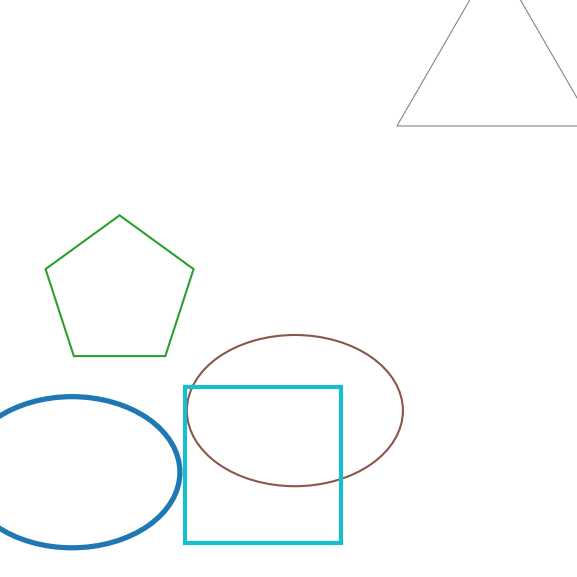[{"shape": "oval", "thickness": 2.5, "radius": 0.93, "center": [0.125, 0.181]}, {"shape": "pentagon", "thickness": 1, "radius": 0.67, "center": [0.207, 0.492]}, {"shape": "oval", "thickness": 1, "radius": 0.94, "center": [0.511, 0.288]}, {"shape": "triangle", "thickness": 0.5, "radius": 0.98, "center": [0.857, 0.879]}, {"shape": "square", "thickness": 2, "radius": 0.68, "center": [0.456, 0.194]}]